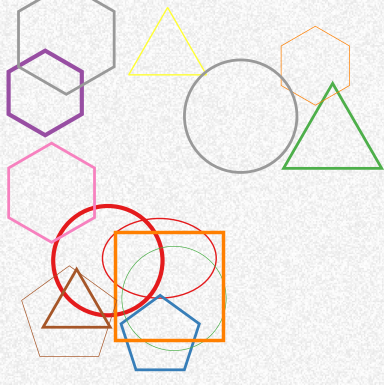[{"shape": "oval", "thickness": 1, "radius": 0.74, "center": [0.414, 0.329]}, {"shape": "circle", "thickness": 3, "radius": 0.71, "center": [0.28, 0.323]}, {"shape": "pentagon", "thickness": 2, "radius": 0.53, "center": [0.416, 0.126]}, {"shape": "circle", "thickness": 0.5, "radius": 0.68, "center": [0.452, 0.225]}, {"shape": "triangle", "thickness": 2, "radius": 0.74, "center": [0.864, 0.636]}, {"shape": "hexagon", "thickness": 3, "radius": 0.55, "center": [0.117, 0.759]}, {"shape": "square", "thickness": 2.5, "radius": 0.7, "center": [0.438, 0.257]}, {"shape": "hexagon", "thickness": 0.5, "radius": 0.51, "center": [0.819, 0.829]}, {"shape": "triangle", "thickness": 1, "radius": 0.58, "center": [0.435, 0.864]}, {"shape": "pentagon", "thickness": 0.5, "radius": 0.65, "center": [0.18, 0.18]}, {"shape": "triangle", "thickness": 2, "radius": 0.5, "center": [0.199, 0.2]}, {"shape": "hexagon", "thickness": 2, "radius": 0.64, "center": [0.134, 0.499]}, {"shape": "hexagon", "thickness": 2, "radius": 0.72, "center": [0.172, 0.898]}, {"shape": "circle", "thickness": 2, "radius": 0.73, "center": [0.625, 0.698]}]